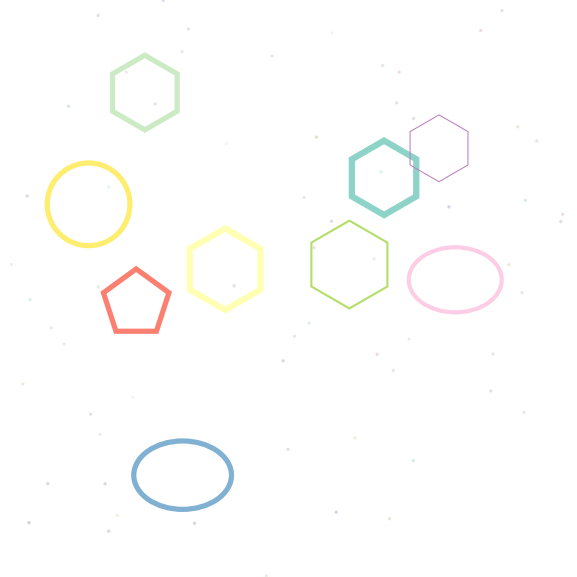[{"shape": "hexagon", "thickness": 3, "radius": 0.32, "center": [0.665, 0.691]}, {"shape": "hexagon", "thickness": 3, "radius": 0.35, "center": [0.39, 0.533]}, {"shape": "pentagon", "thickness": 2.5, "radius": 0.3, "center": [0.236, 0.474]}, {"shape": "oval", "thickness": 2.5, "radius": 0.42, "center": [0.316, 0.176]}, {"shape": "hexagon", "thickness": 1, "radius": 0.38, "center": [0.605, 0.541]}, {"shape": "oval", "thickness": 2, "radius": 0.4, "center": [0.788, 0.515]}, {"shape": "hexagon", "thickness": 0.5, "radius": 0.29, "center": [0.76, 0.742]}, {"shape": "hexagon", "thickness": 2.5, "radius": 0.32, "center": [0.251, 0.839]}, {"shape": "circle", "thickness": 2.5, "radius": 0.36, "center": [0.153, 0.645]}]